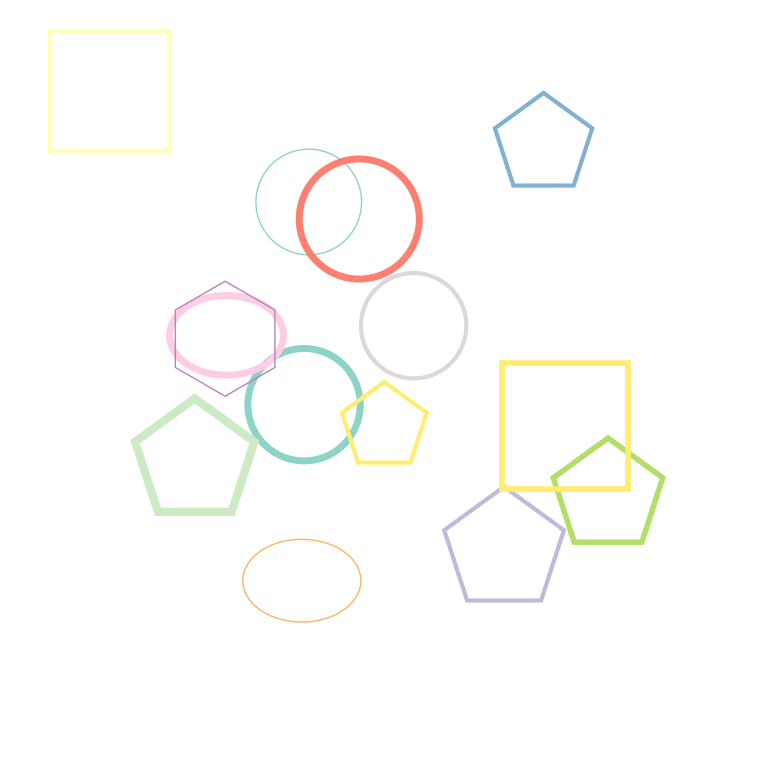[{"shape": "circle", "thickness": 2.5, "radius": 0.37, "center": [0.395, 0.474]}, {"shape": "circle", "thickness": 0.5, "radius": 0.34, "center": [0.401, 0.738]}, {"shape": "square", "thickness": 1.5, "radius": 0.39, "center": [0.143, 0.882]}, {"shape": "pentagon", "thickness": 1.5, "radius": 0.41, "center": [0.655, 0.286]}, {"shape": "circle", "thickness": 2.5, "radius": 0.39, "center": [0.467, 0.716]}, {"shape": "pentagon", "thickness": 1.5, "radius": 0.33, "center": [0.706, 0.813]}, {"shape": "oval", "thickness": 0.5, "radius": 0.38, "center": [0.392, 0.246]}, {"shape": "pentagon", "thickness": 2, "radius": 0.37, "center": [0.79, 0.356]}, {"shape": "oval", "thickness": 2.5, "radius": 0.37, "center": [0.294, 0.564]}, {"shape": "circle", "thickness": 1.5, "radius": 0.34, "center": [0.537, 0.577]}, {"shape": "hexagon", "thickness": 0.5, "radius": 0.37, "center": [0.292, 0.56]}, {"shape": "pentagon", "thickness": 3, "radius": 0.41, "center": [0.253, 0.401]}, {"shape": "square", "thickness": 2, "radius": 0.41, "center": [0.733, 0.446]}, {"shape": "pentagon", "thickness": 1.5, "radius": 0.29, "center": [0.499, 0.446]}]